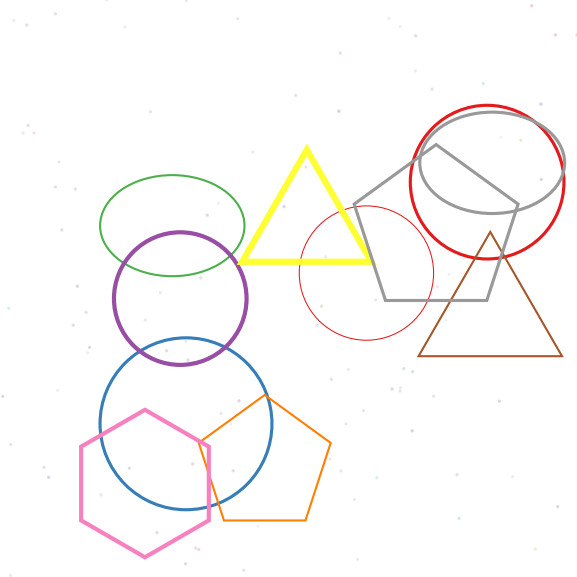[{"shape": "circle", "thickness": 0.5, "radius": 0.58, "center": [0.635, 0.526]}, {"shape": "circle", "thickness": 1.5, "radius": 0.67, "center": [0.844, 0.684]}, {"shape": "circle", "thickness": 1.5, "radius": 0.74, "center": [0.322, 0.265]}, {"shape": "oval", "thickness": 1, "radius": 0.63, "center": [0.298, 0.608]}, {"shape": "circle", "thickness": 2, "radius": 0.57, "center": [0.312, 0.482]}, {"shape": "pentagon", "thickness": 1, "radius": 0.6, "center": [0.458, 0.195]}, {"shape": "triangle", "thickness": 3, "radius": 0.65, "center": [0.531, 0.61]}, {"shape": "triangle", "thickness": 1, "radius": 0.72, "center": [0.849, 0.454]}, {"shape": "hexagon", "thickness": 2, "radius": 0.64, "center": [0.251, 0.162]}, {"shape": "oval", "thickness": 1.5, "radius": 0.63, "center": [0.852, 0.717]}, {"shape": "pentagon", "thickness": 1.5, "radius": 0.75, "center": [0.755, 0.6]}]